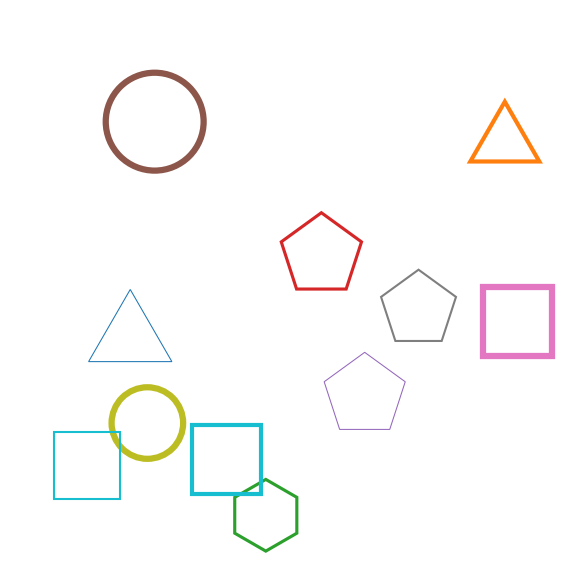[{"shape": "triangle", "thickness": 0.5, "radius": 0.42, "center": [0.226, 0.415]}, {"shape": "triangle", "thickness": 2, "radius": 0.34, "center": [0.874, 0.754]}, {"shape": "hexagon", "thickness": 1.5, "radius": 0.31, "center": [0.46, 0.107]}, {"shape": "pentagon", "thickness": 1.5, "radius": 0.37, "center": [0.556, 0.558]}, {"shape": "pentagon", "thickness": 0.5, "radius": 0.37, "center": [0.632, 0.315]}, {"shape": "circle", "thickness": 3, "radius": 0.42, "center": [0.268, 0.788]}, {"shape": "square", "thickness": 3, "radius": 0.3, "center": [0.896, 0.442]}, {"shape": "pentagon", "thickness": 1, "radius": 0.34, "center": [0.725, 0.464]}, {"shape": "circle", "thickness": 3, "radius": 0.31, "center": [0.255, 0.267]}, {"shape": "square", "thickness": 1, "radius": 0.29, "center": [0.151, 0.193]}, {"shape": "square", "thickness": 2, "radius": 0.3, "center": [0.392, 0.203]}]